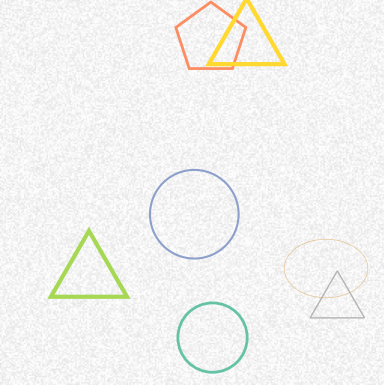[{"shape": "circle", "thickness": 2, "radius": 0.45, "center": [0.552, 0.123]}, {"shape": "pentagon", "thickness": 2, "radius": 0.48, "center": [0.548, 0.899]}, {"shape": "circle", "thickness": 1.5, "radius": 0.58, "center": [0.505, 0.444]}, {"shape": "triangle", "thickness": 3, "radius": 0.57, "center": [0.231, 0.286]}, {"shape": "triangle", "thickness": 3, "radius": 0.57, "center": [0.641, 0.89]}, {"shape": "oval", "thickness": 0.5, "radius": 0.54, "center": [0.847, 0.303]}, {"shape": "triangle", "thickness": 1, "radius": 0.41, "center": [0.876, 0.215]}]